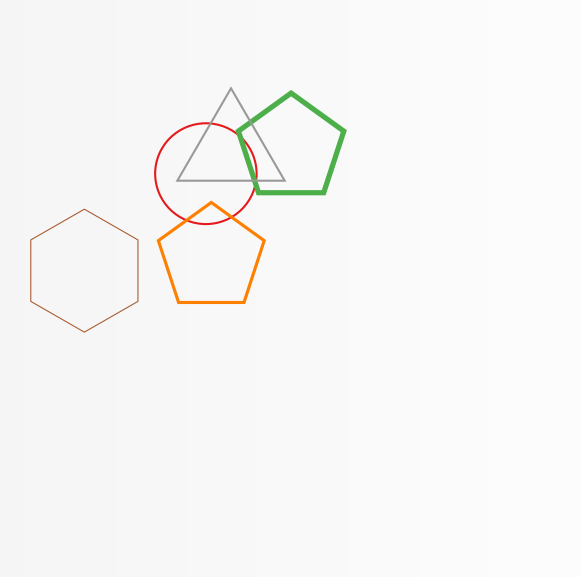[{"shape": "circle", "thickness": 1, "radius": 0.44, "center": [0.354, 0.698]}, {"shape": "pentagon", "thickness": 2.5, "radius": 0.48, "center": [0.501, 0.743]}, {"shape": "pentagon", "thickness": 1.5, "radius": 0.48, "center": [0.364, 0.553]}, {"shape": "hexagon", "thickness": 0.5, "radius": 0.53, "center": [0.145, 0.53]}, {"shape": "triangle", "thickness": 1, "radius": 0.53, "center": [0.397, 0.74]}]